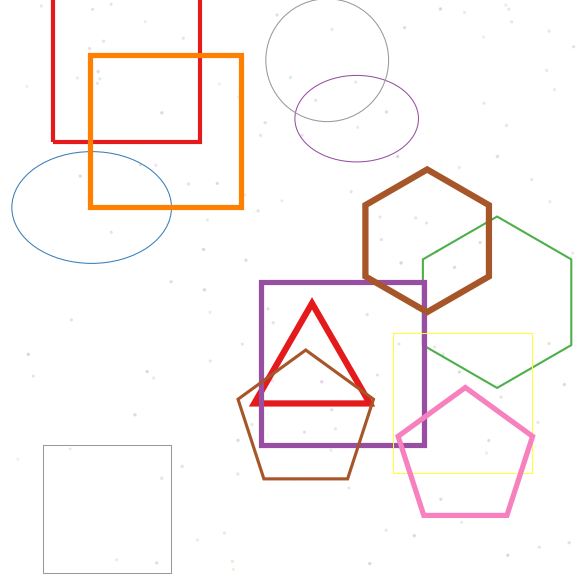[{"shape": "square", "thickness": 2, "radius": 0.64, "center": [0.219, 0.88]}, {"shape": "triangle", "thickness": 3, "radius": 0.58, "center": [0.54, 0.358]}, {"shape": "oval", "thickness": 0.5, "radius": 0.69, "center": [0.159, 0.64]}, {"shape": "hexagon", "thickness": 1, "radius": 0.74, "center": [0.861, 0.476]}, {"shape": "square", "thickness": 2.5, "radius": 0.71, "center": [0.593, 0.37]}, {"shape": "oval", "thickness": 0.5, "radius": 0.54, "center": [0.618, 0.794]}, {"shape": "square", "thickness": 2.5, "radius": 0.66, "center": [0.287, 0.772]}, {"shape": "square", "thickness": 0.5, "radius": 0.6, "center": [0.801, 0.301]}, {"shape": "hexagon", "thickness": 3, "radius": 0.62, "center": [0.74, 0.582]}, {"shape": "pentagon", "thickness": 1.5, "radius": 0.62, "center": [0.529, 0.27]}, {"shape": "pentagon", "thickness": 2.5, "radius": 0.61, "center": [0.806, 0.206]}, {"shape": "square", "thickness": 0.5, "radius": 0.55, "center": [0.186, 0.117]}, {"shape": "circle", "thickness": 0.5, "radius": 0.53, "center": [0.567, 0.895]}]